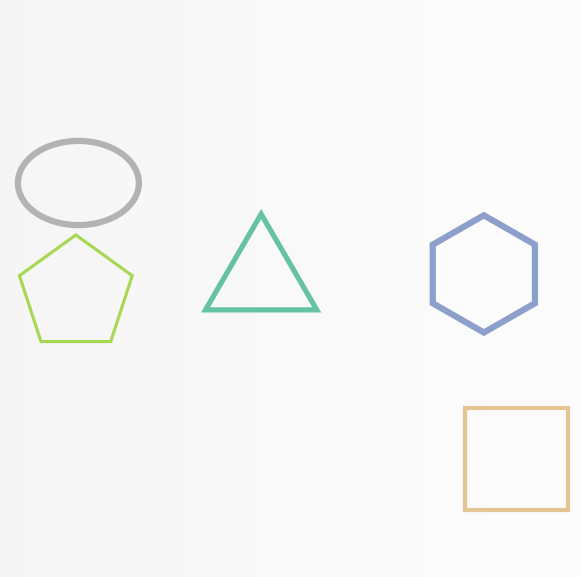[{"shape": "triangle", "thickness": 2.5, "radius": 0.55, "center": [0.449, 0.518]}, {"shape": "hexagon", "thickness": 3, "radius": 0.51, "center": [0.832, 0.525]}, {"shape": "pentagon", "thickness": 1.5, "radius": 0.51, "center": [0.13, 0.49]}, {"shape": "square", "thickness": 2, "radius": 0.44, "center": [0.888, 0.205]}, {"shape": "oval", "thickness": 3, "radius": 0.52, "center": [0.135, 0.682]}]